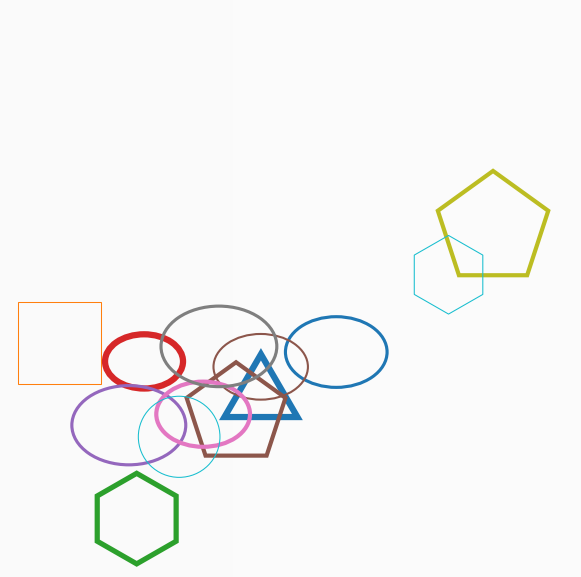[{"shape": "oval", "thickness": 1.5, "radius": 0.44, "center": [0.579, 0.39]}, {"shape": "triangle", "thickness": 3, "radius": 0.36, "center": [0.449, 0.313]}, {"shape": "square", "thickness": 0.5, "radius": 0.35, "center": [0.102, 0.405]}, {"shape": "hexagon", "thickness": 2.5, "radius": 0.39, "center": [0.235, 0.101]}, {"shape": "oval", "thickness": 3, "radius": 0.34, "center": [0.248, 0.373]}, {"shape": "oval", "thickness": 1.5, "radius": 0.49, "center": [0.222, 0.263]}, {"shape": "oval", "thickness": 1, "radius": 0.41, "center": [0.449, 0.364]}, {"shape": "pentagon", "thickness": 2, "radius": 0.45, "center": [0.406, 0.282]}, {"shape": "oval", "thickness": 2, "radius": 0.4, "center": [0.349, 0.282]}, {"shape": "oval", "thickness": 1.5, "radius": 0.5, "center": [0.377, 0.399]}, {"shape": "pentagon", "thickness": 2, "radius": 0.5, "center": [0.848, 0.603]}, {"shape": "circle", "thickness": 0.5, "radius": 0.35, "center": [0.308, 0.243]}, {"shape": "hexagon", "thickness": 0.5, "radius": 0.34, "center": [0.772, 0.523]}]